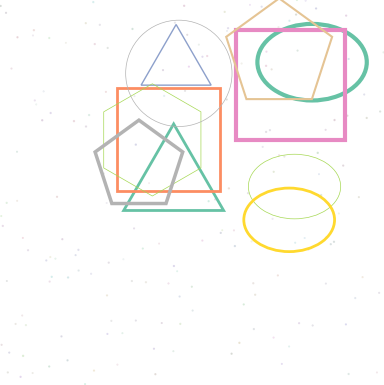[{"shape": "triangle", "thickness": 2, "radius": 0.75, "center": [0.451, 0.528]}, {"shape": "oval", "thickness": 3, "radius": 0.71, "center": [0.811, 0.838]}, {"shape": "square", "thickness": 2, "radius": 0.67, "center": [0.437, 0.637]}, {"shape": "triangle", "thickness": 1, "radius": 0.53, "center": [0.457, 0.831]}, {"shape": "square", "thickness": 3, "radius": 0.71, "center": [0.755, 0.779]}, {"shape": "hexagon", "thickness": 0.5, "radius": 0.73, "center": [0.396, 0.637]}, {"shape": "oval", "thickness": 0.5, "radius": 0.6, "center": [0.765, 0.515]}, {"shape": "oval", "thickness": 2, "radius": 0.59, "center": [0.751, 0.429]}, {"shape": "pentagon", "thickness": 1.5, "radius": 0.72, "center": [0.725, 0.86]}, {"shape": "pentagon", "thickness": 2.5, "radius": 0.6, "center": [0.361, 0.568]}, {"shape": "circle", "thickness": 0.5, "radius": 0.69, "center": [0.465, 0.809]}]